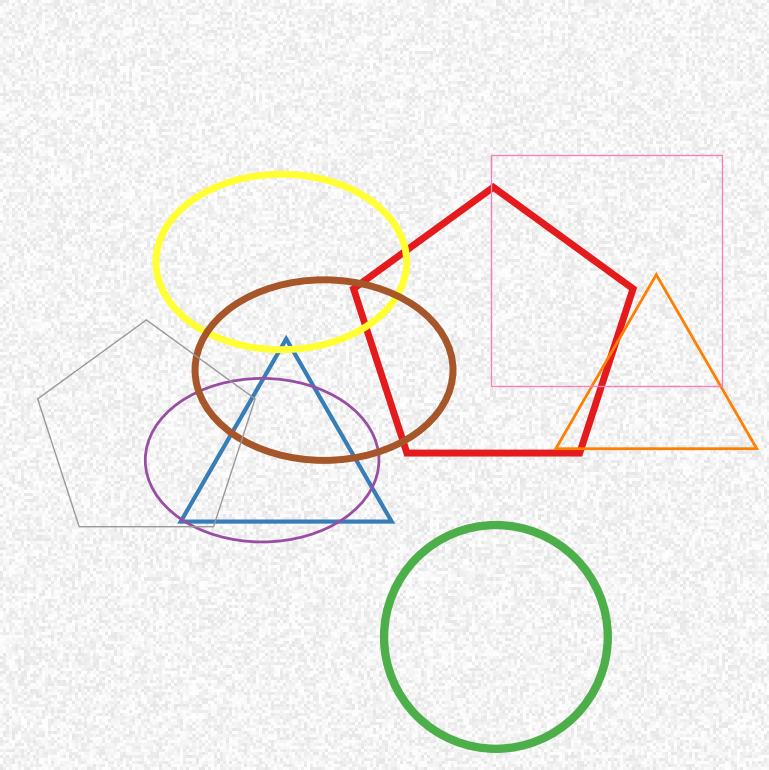[{"shape": "pentagon", "thickness": 2.5, "radius": 0.95, "center": [0.641, 0.566]}, {"shape": "triangle", "thickness": 1.5, "radius": 0.79, "center": [0.372, 0.402]}, {"shape": "circle", "thickness": 3, "radius": 0.73, "center": [0.644, 0.173]}, {"shape": "oval", "thickness": 1, "radius": 0.76, "center": [0.34, 0.402]}, {"shape": "triangle", "thickness": 1, "radius": 0.75, "center": [0.852, 0.493]}, {"shape": "oval", "thickness": 2.5, "radius": 0.81, "center": [0.365, 0.66]}, {"shape": "oval", "thickness": 2.5, "radius": 0.84, "center": [0.421, 0.519]}, {"shape": "square", "thickness": 0.5, "radius": 0.75, "center": [0.787, 0.649]}, {"shape": "pentagon", "thickness": 0.5, "radius": 0.74, "center": [0.19, 0.436]}]